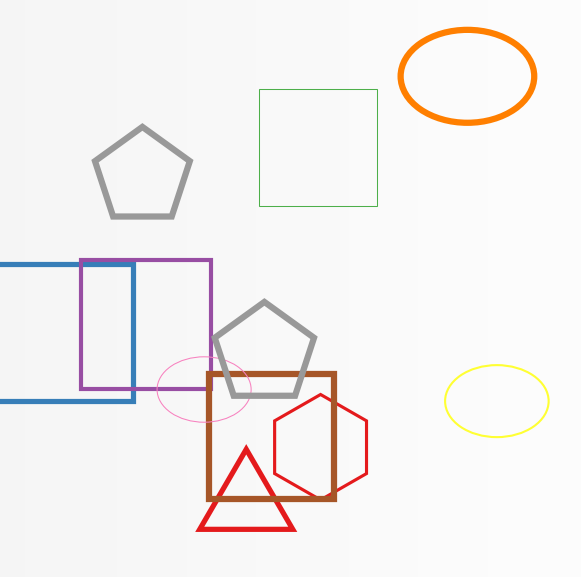[{"shape": "triangle", "thickness": 2.5, "radius": 0.46, "center": [0.424, 0.129]}, {"shape": "hexagon", "thickness": 1.5, "radius": 0.46, "center": [0.552, 0.225]}, {"shape": "square", "thickness": 2.5, "radius": 0.59, "center": [0.11, 0.424]}, {"shape": "square", "thickness": 0.5, "radius": 0.51, "center": [0.547, 0.744]}, {"shape": "square", "thickness": 2, "radius": 0.56, "center": [0.251, 0.437]}, {"shape": "oval", "thickness": 3, "radius": 0.57, "center": [0.804, 0.867]}, {"shape": "oval", "thickness": 1, "radius": 0.45, "center": [0.855, 0.305]}, {"shape": "square", "thickness": 3, "radius": 0.54, "center": [0.467, 0.244]}, {"shape": "oval", "thickness": 0.5, "radius": 0.4, "center": [0.351, 0.325]}, {"shape": "pentagon", "thickness": 3, "radius": 0.45, "center": [0.455, 0.386]}, {"shape": "pentagon", "thickness": 3, "radius": 0.43, "center": [0.245, 0.694]}]